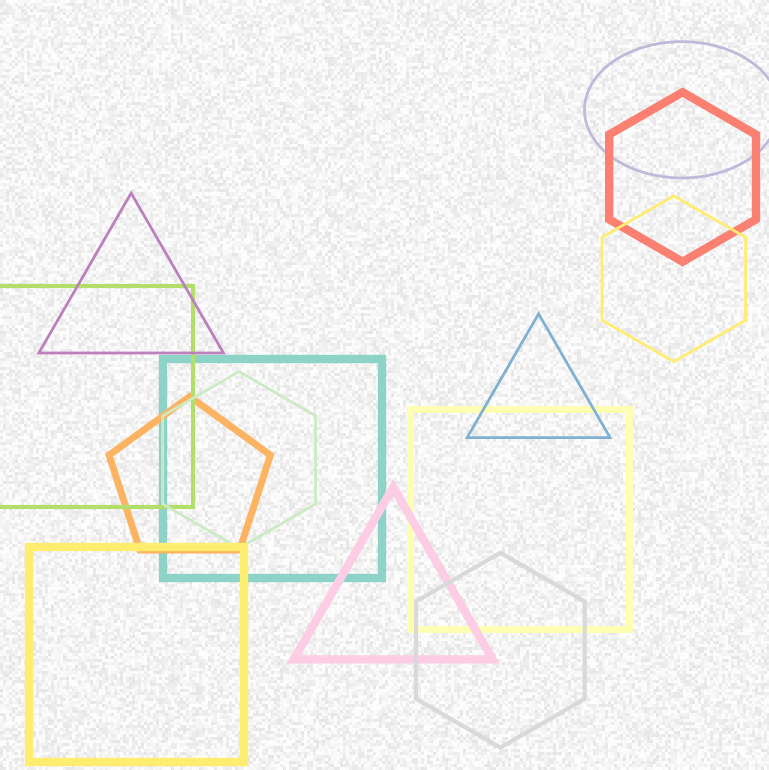[{"shape": "square", "thickness": 3, "radius": 0.71, "center": [0.354, 0.392]}, {"shape": "square", "thickness": 2.5, "radius": 0.71, "center": [0.675, 0.326]}, {"shape": "oval", "thickness": 1, "radius": 0.63, "center": [0.886, 0.857]}, {"shape": "hexagon", "thickness": 3, "radius": 0.55, "center": [0.886, 0.77]}, {"shape": "triangle", "thickness": 1, "radius": 0.54, "center": [0.699, 0.485]}, {"shape": "pentagon", "thickness": 2.5, "radius": 0.55, "center": [0.246, 0.375]}, {"shape": "square", "thickness": 1.5, "radius": 0.72, "center": [0.108, 0.485]}, {"shape": "triangle", "thickness": 3, "radius": 0.75, "center": [0.511, 0.218]}, {"shape": "hexagon", "thickness": 1.5, "radius": 0.63, "center": [0.65, 0.156]}, {"shape": "triangle", "thickness": 1, "radius": 0.69, "center": [0.17, 0.611]}, {"shape": "hexagon", "thickness": 1, "radius": 0.57, "center": [0.311, 0.403]}, {"shape": "hexagon", "thickness": 1, "radius": 0.54, "center": [0.875, 0.638]}, {"shape": "square", "thickness": 3, "radius": 0.7, "center": [0.178, 0.15]}]